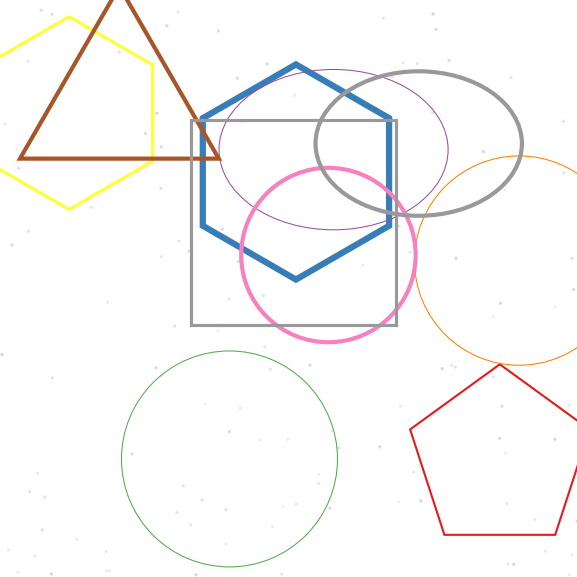[{"shape": "pentagon", "thickness": 1, "radius": 0.82, "center": [0.865, 0.205]}, {"shape": "hexagon", "thickness": 3, "radius": 0.93, "center": [0.512, 0.701]}, {"shape": "circle", "thickness": 0.5, "radius": 0.93, "center": [0.397, 0.204]}, {"shape": "oval", "thickness": 0.5, "radius": 0.99, "center": [0.578, 0.74]}, {"shape": "circle", "thickness": 0.5, "radius": 0.91, "center": [0.899, 0.548]}, {"shape": "hexagon", "thickness": 1.5, "radius": 0.83, "center": [0.12, 0.803]}, {"shape": "triangle", "thickness": 2, "radius": 0.99, "center": [0.207, 0.824]}, {"shape": "circle", "thickness": 2, "radius": 0.76, "center": [0.569, 0.557]}, {"shape": "square", "thickness": 1.5, "radius": 0.89, "center": [0.508, 0.614]}, {"shape": "oval", "thickness": 2, "radius": 0.89, "center": [0.725, 0.751]}]